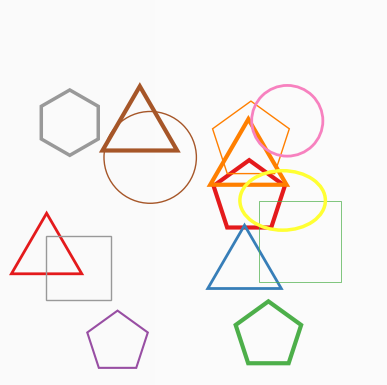[{"shape": "triangle", "thickness": 2, "radius": 0.52, "center": [0.12, 0.341]}, {"shape": "pentagon", "thickness": 3, "radius": 0.48, "center": [0.643, 0.487]}, {"shape": "triangle", "thickness": 2, "radius": 0.55, "center": [0.631, 0.305]}, {"shape": "pentagon", "thickness": 3, "radius": 0.44, "center": [0.693, 0.128]}, {"shape": "square", "thickness": 0.5, "radius": 0.53, "center": [0.775, 0.373]}, {"shape": "pentagon", "thickness": 1.5, "radius": 0.41, "center": [0.303, 0.111]}, {"shape": "triangle", "thickness": 3, "radius": 0.57, "center": [0.641, 0.577]}, {"shape": "pentagon", "thickness": 1, "radius": 0.52, "center": [0.648, 0.633]}, {"shape": "oval", "thickness": 2.5, "radius": 0.55, "center": [0.729, 0.479]}, {"shape": "circle", "thickness": 1, "radius": 0.6, "center": [0.388, 0.591]}, {"shape": "triangle", "thickness": 3, "radius": 0.56, "center": [0.361, 0.665]}, {"shape": "circle", "thickness": 2, "radius": 0.46, "center": [0.741, 0.686]}, {"shape": "hexagon", "thickness": 2.5, "radius": 0.42, "center": [0.18, 0.681]}, {"shape": "square", "thickness": 1, "radius": 0.42, "center": [0.202, 0.304]}]